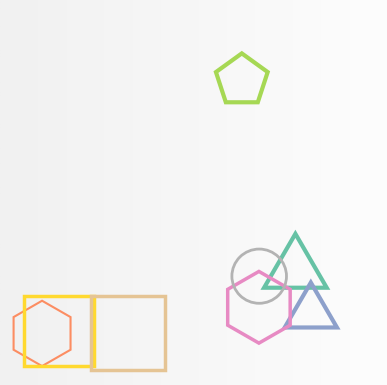[{"shape": "triangle", "thickness": 3, "radius": 0.47, "center": [0.762, 0.299]}, {"shape": "hexagon", "thickness": 1.5, "radius": 0.42, "center": [0.109, 0.134]}, {"shape": "triangle", "thickness": 3, "radius": 0.39, "center": [0.802, 0.188]}, {"shape": "hexagon", "thickness": 2.5, "radius": 0.47, "center": [0.668, 0.202]}, {"shape": "pentagon", "thickness": 3, "radius": 0.35, "center": [0.624, 0.791]}, {"shape": "square", "thickness": 2.5, "radius": 0.45, "center": [0.152, 0.139]}, {"shape": "square", "thickness": 2.5, "radius": 0.48, "center": [0.331, 0.135]}, {"shape": "circle", "thickness": 2, "radius": 0.35, "center": [0.669, 0.283]}]